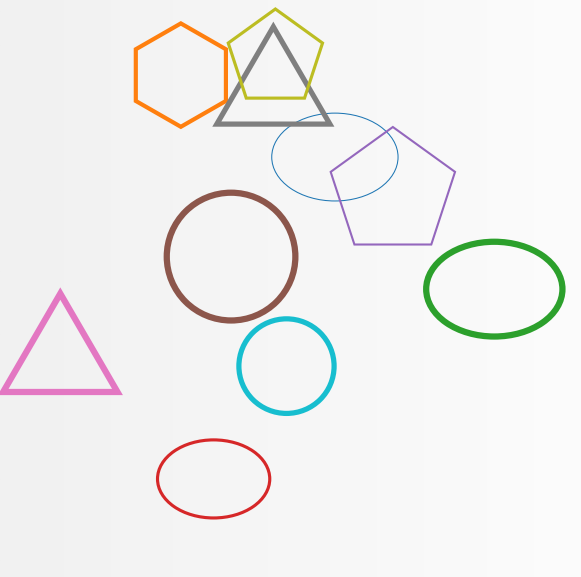[{"shape": "oval", "thickness": 0.5, "radius": 0.54, "center": [0.576, 0.727]}, {"shape": "hexagon", "thickness": 2, "radius": 0.45, "center": [0.311, 0.869]}, {"shape": "oval", "thickness": 3, "radius": 0.59, "center": [0.85, 0.498]}, {"shape": "oval", "thickness": 1.5, "radius": 0.48, "center": [0.368, 0.17]}, {"shape": "pentagon", "thickness": 1, "radius": 0.56, "center": [0.676, 0.667]}, {"shape": "circle", "thickness": 3, "radius": 0.55, "center": [0.398, 0.555]}, {"shape": "triangle", "thickness": 3, "radius": 0.57, "center": [0.104, 0.377]}, {"shape": "triangle", "thickness": 2.5, "radius": 0.56, "center": [0.47, 0.84]}, {"shape": "pentagon", "thickness": 1.5, "radius": 0.43, "center": [0.474, 0.898]}, {"shape": "circle", "thickness": 2.5, "radius": 0.41, "center": [0.493, 0.365]}]